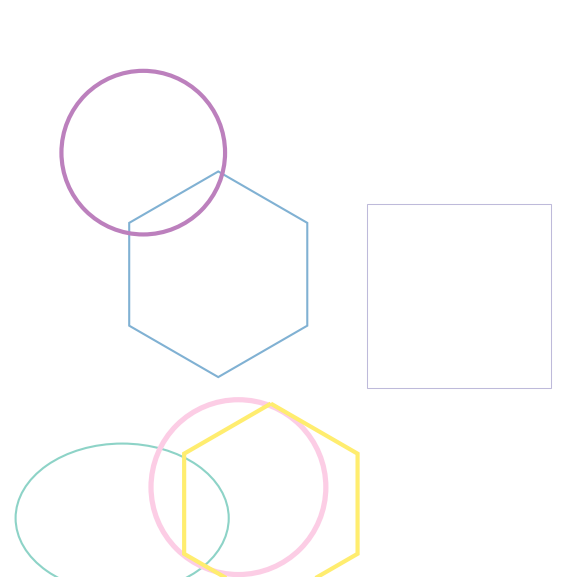[{"shape": "oval", "thickness": 1, "radius": 0.92, "center": [0.212, 0.102]}, {"shape": "square", "thickness": 0.5, "radius": 0.8, "center": [0.795, 0.486]}, {"shape": "hexagon", "thickness": 1, "radius": 0.89, "center": [0.378, 0.524]}, {"shape": "circle", "thickness": 2.5, "radius": 0.76, "center": [0.413, 0.156]}, {"shape": "circle", "thickness": 2, "radius": 0.71, "center": [0.248, 0.735]}, {"shape": "hexagon", "thickness": 2, "radius": 0.87, "center": [0.469, 0.127]}]